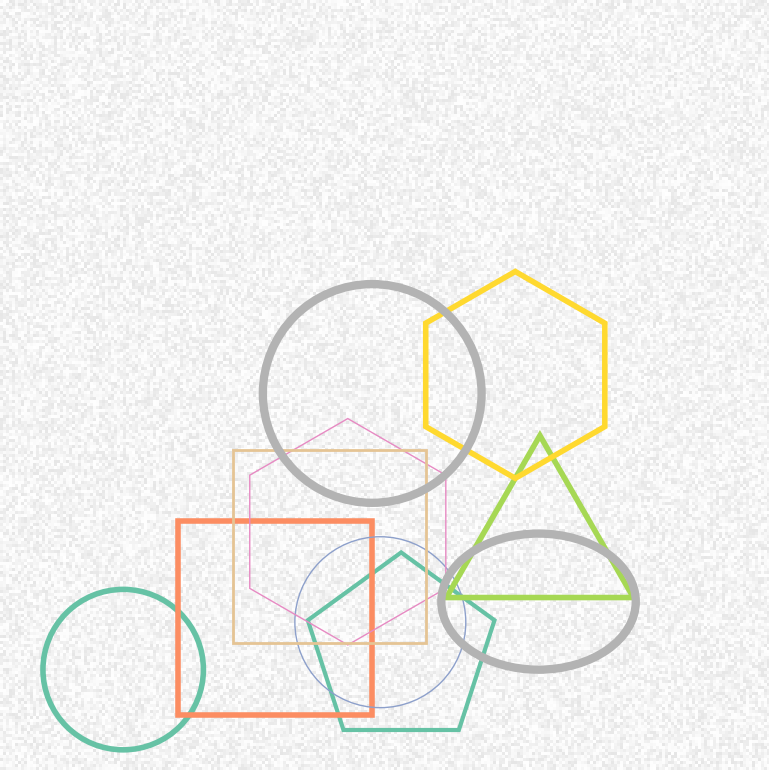[{"shape": "pentagon", "thickness": 1.5, "radius": 0.64, "center": [0.521, 0.155]}, {"shape": "circle", "thickness": 2, "radius": 0.52, "center": [0.16, 0.13]}, {"shape": "square", "thickness": 2, "radius": 0.63, "center": [0.357, 0.198]}, {"shape": "circle", "thickness": 0.5, "radius": 0.55, "center": [0.494, 0.192]}, {"shape": "hexagon", "thickness": 0.5, "radius": 0.74, "center": [0.452, 0.309]}, {"shape": "triangle", "thickness": 2, "radius": 0.7, "center": [0.701, 0.294]}, {"shape": "hexagon", "thickness": 2, "radius": 0.67, "center": [0.669, 0.513]}, {"shape": "square", "thickness": 1, "radius": 0.63, "center": [0.428, 0.291]}, {"shape": "circle", "thickness": 3, "radius": 0.71, "center": [0.483, 0.489]}, {"shape": "oval", "thickness": 3, "radius": 0.63, "center": [0.699, 0.219]}]